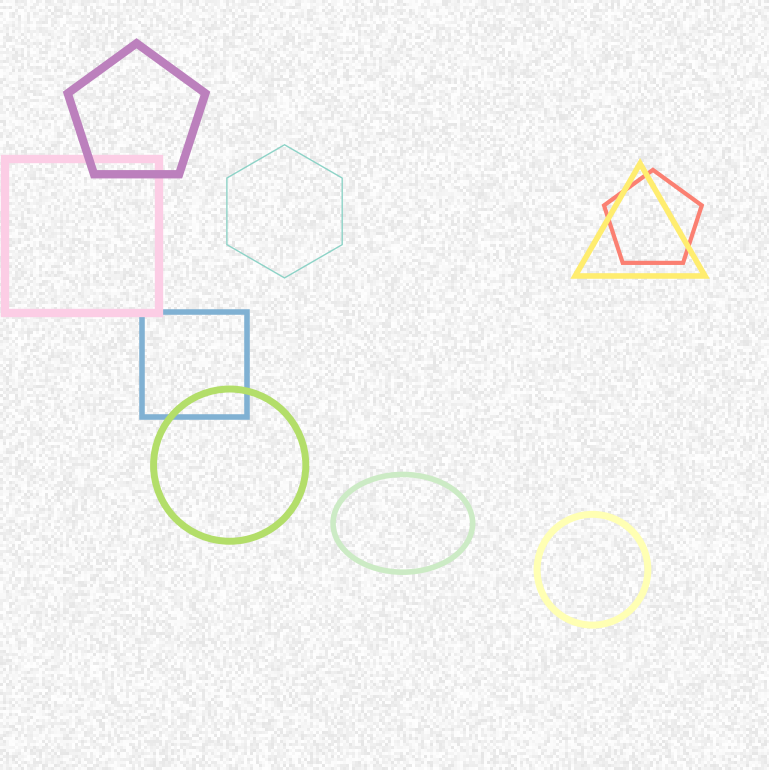[{"shape": "hexagon", "thickness": 0.5, "radius": 0.43, "center": [0.37, 0.726]}, {"shape": "circle", "thickness": 2.5, "radius": 0.36, "center": [0.769, 0.26]}, {"shape": "pentagon", "thickness": 1.5, "radius": 0.33, "center": [0.848, 0.713]}, {"shape": "square", "thickness": 2, "radius": 0.34, "center": [0.253, 0.527]}, {"shape": "circle", "thickness": 2.5, "radius": 0.49, "center": [0.298, 0.396]}, {"shape": "square", "thickness": 3, "radius": 0.5, "center": [0.106, 0.694]}, {"shape": "pentagon", "thickness": 3, "radius": 0.47, "center": [0.177, 0.85]}, {"shape": "oval", "thickness": 2, "radius": 0.45, "center": [0.523, 0.32]}, {"shape": "triangle", "thickness": 2, "radius": 0.49, "center": [0.831, 0.69]}]